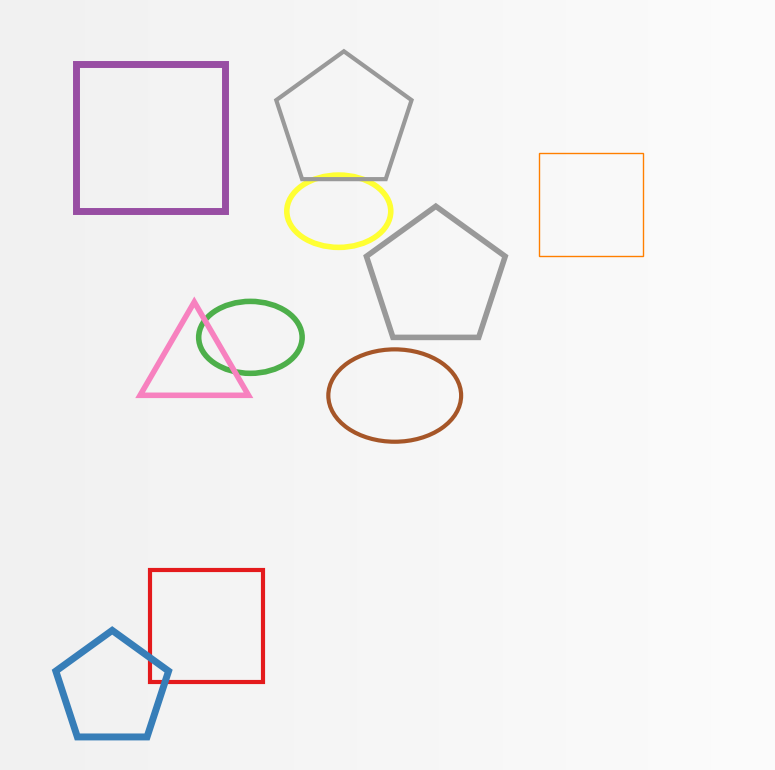[{"shape": "square", "thickness": 1.5, "radius": 0.36, "center": [0.266, 0.187]}, {"shape": "pentagon", "thickness": 2.5, "radius": 0.38, "center": [0.145, 0.105]}, {"shape": "oval", "thickness": 2, "radius": 0.33, "center": [0.323, 0.562]}, {"shape": "square", "thickness": 2.5, "radius": 0.48, "center": [0.194, 0.822]}, {"shape": "square", "thickness": 0.5, "radius": 0.33, "center": [0.763, 0.735]}, {"shape": "oval", "thickness": 2, "radius": 0.34, "center": [0.437, 0.726]}, {"shape": "oval", "thickness": 1.5, "radius": 0.43, "center": [0.509, 0.486]}, {"shape": "triangle", "thickness": 2, "radius": 0.4, "center": [0.251, 0.527]}, {"shape": "pentagon", "thickness": 1.5, "radius": 0.46, "center": [0.444, 0.842]}, {"shape": "pentagon", "thickness": 2, "radius": 0.47, "center": [0.562, 0.638]}]